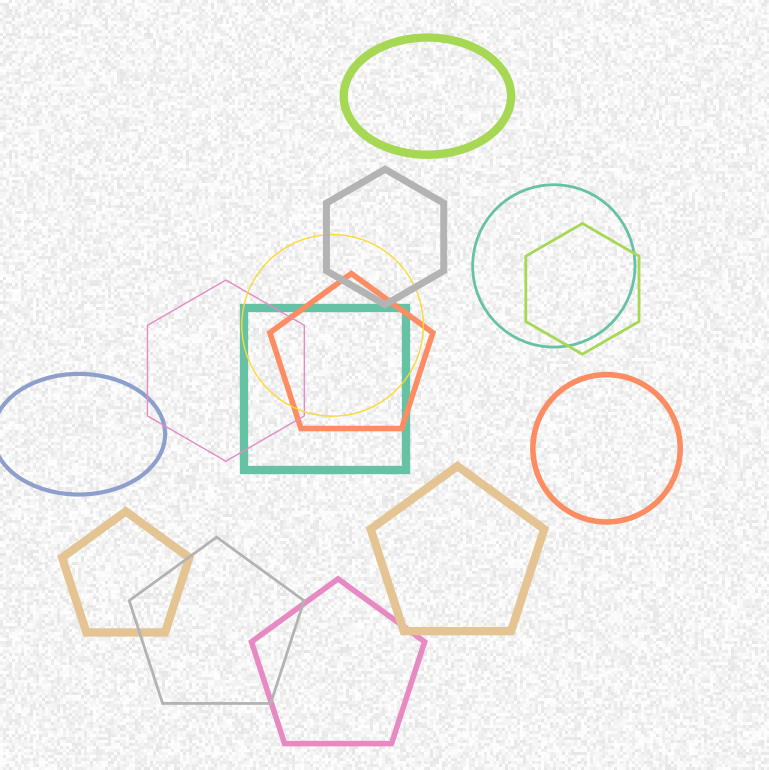[{"shape": "circle", "thickness": 1, "radius": 0.53, "center": [0.719, 0.655]}, {"shape": "square", "thickness": 3, "radius": 0.53, "center": [0.422, 0.495]}, {"shape": "circle", "thickness": 2, "radius": 0.48, "center": [0.788, 0.418]}, {"shape": "pentagon", "thickness": 2, "radius": 0.56, "center": [0.456, 0.534]}, {"shape": "oval", "thickness": 1.5, "radius": 0.56, "center": [0.103, 0.436]}, {"shape": "pentagon", "thickness": 2, "radius": 0.59, "center": [0.439, 0.13]}, {"shape": "hexagon", "thickness": 0.5, "radius": 0.59, "center": [0.293, 0.519]}, {"shape": "oval", "thickness": 3, "radius": 0.54, "center": [0.555, 0.875]}, {"shape": "hexagon", "thickness": 1, "radius": 0.42, "center": [0.756, 0.625]}, {"shape": "circle", "thickness": 0.5, "radius": 0.59, "center": [0.432, 0.577]}, {"shape": "pentagon", "thickness": 3, "radius": 0.59, "center": [0.594, 0.276]}, {"shape": "pentagon", "thickness": 3, "radius": 0.43, "center": [0.163, 0.249]}, {"shape": "hexagon", "thickness": 2.5, "radius": 0.44, "center": [0.5, 0.692]}, {"shape": "pentagon", "thickness": 1, "radius": 0.6, "center": [0.281, 0.183]}]